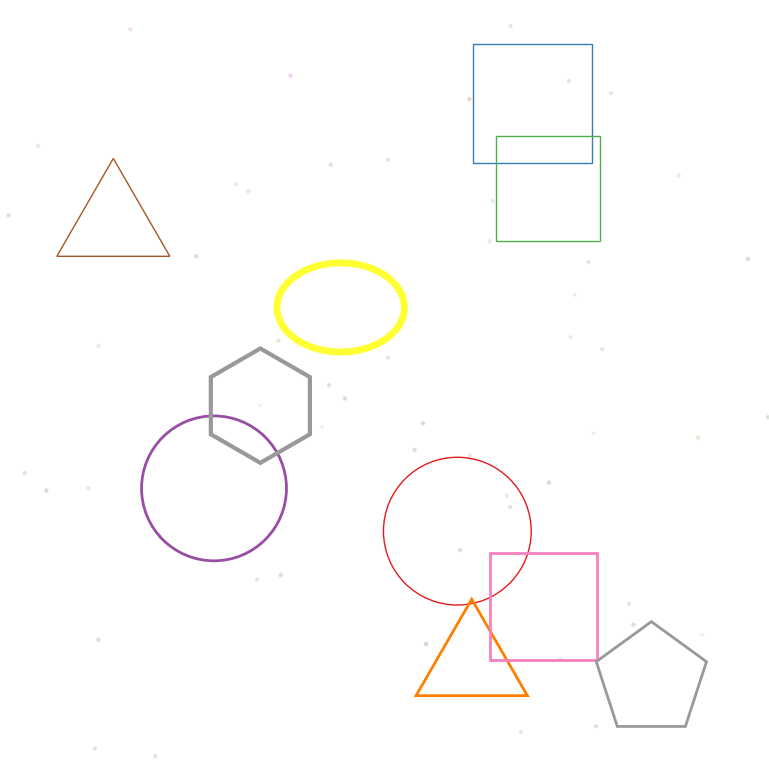[{"shape": "circle", "thickness": 0.5, "radius": 0.48, "center": [0.594, 0.31]}, {"shape": "square", "thickness": 0.5, "radius": 0.39, "center": [0.692, 0.866]}, {"shape": "square", "thickness": 0.5, "radius": 0.34, "center": [0.712, 0.755]}, {"shape": "circle", "thickness": 1, "radius": 0.47, "center": [0.278, 0.366]}, {"shape": "triangle", "thickness": 1, "radius": 0.42, "center": [0.613, 0.138]}, {"shape": "oval", "thickness": 2.5, "radius": 0.41, "center": [0.442, 0.601]}, {"shape": "triangle", "thickness": 0.5, "radius": 0.42, "center": [0.147, 0.709]}, {"shape": "square", "thickness": 1, "radius": 0.35, "center": [0.706, 0.212]}, {"shape": "pentagon", "thickness": 1, "radius": 0.38, "center": [0.846, 0.117]}, {"shape": "hexagon", "thickness": 1.5, "radius": 0.37, "center": [0.338, 0.473]}]